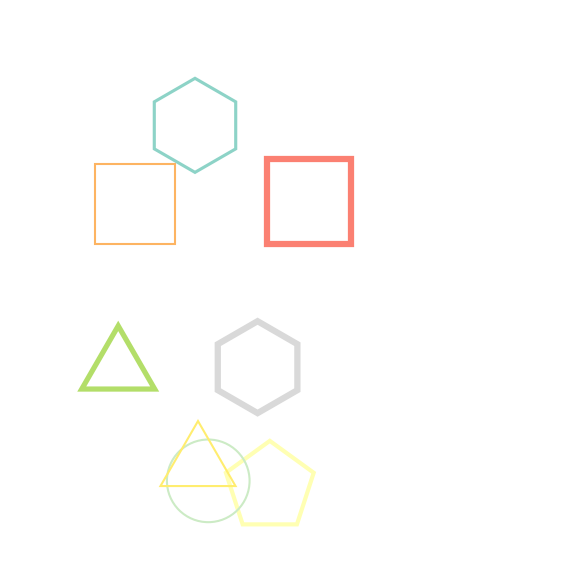[{"shape": "hexagon", "thickness": 1.5, "radius": 0.41, "center": [0.338, 0.782]}, {"shape": "pentagon", "thickness": 2, "radius": 0.4, "center": [0.467, 0.156]}, {"shape": "square", "thickness": 3, "radius": 0.37, "center": [0.535, 0.65]}, {"shape": "square", "thickness": 1, "radius": 0.35, "center": [0.234, 0.646]}, {"shape": "triangle", "thickness": 2.5, "radius": 0.36, "center": [0.205, 0.362]}, {"shape": "hexagon", "thickness": 3, "radius": 0.4, "center": [0.446, 0.363]}, {"shape": "circle", "thickness": 1, "radius": 0.36, "center": [0.361, 0.166]}, {"shape": "triangle", "thickness": 1, "radius": 0.38, "center": [0.343, 0.195]}]